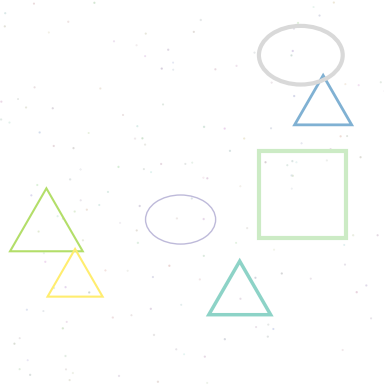[{"shape": "triangle", "thickness": 2.5, "radius": 0.46, "center": [0.623, 0.229]}, {"shape": "oval", "thickness": 1, "radius": 0.46, "center": [0.469, 0.43]}, {"shape": "triangle", "thickness": 2, "radius": 0.43, "center": [0.839, 0.719]}, {"shape": "triangle", "thickness": 1.5, "radius": 0.54, "center": [0.121, 0.402]}, {"shape": "oval", "thickness": 3, "radius": 0.54, "center": [0.781, 0.857]}, {"shape": "square", "thickness": 3, "radius": 0.57, "center": [0.787, 0.496]}, {"shape": "triangle", "thickness": 1.5, "radius": 0.41, "center": [0.195, 0.271]}]